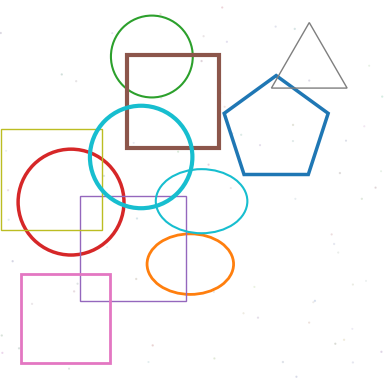[{"shape": "pentagon", "thickness": 2.5, "radius": 0.71, "center": [0.717, 0.662]}, {"shape": "oval", "thickness": 2, "radius": 0.56, "center": [0.494, 0.314]}, {"shape": "circle", "thickness": 1.5, "radius": 0.53, "center": [0.394, 0.853]}, {"shape": "circle", "thickness": 2.5, "radius": 0.69, "center": [0.185, 0.475]}, {"shape": "square", "thickness": 1, "radius": 0.69, "center": [0.345, 0.355]}, {"shape": "square", "thickness": 3, "radius": 0.6, "center": [0.449, 0.737]}, {"shape": "square", "thickness": 2, "radius": 0.58, "center": [0.17, 0.173]}, {"shape": "triangle", "thickness": 1, "radius": 0.57, "center": [0.803, 0.828]}, {"shape": "square", "thickness": 1, "radius": 0.65, "center": [0.134, 0.534]}, {"shape": "oval", "thickness": 1.5, "radius": 0.59, "center": [0.524, 0.477]}, {"shape": "circle", "thickness": 3, "radius": 0.67, "center": [0.367, 0.592]}]